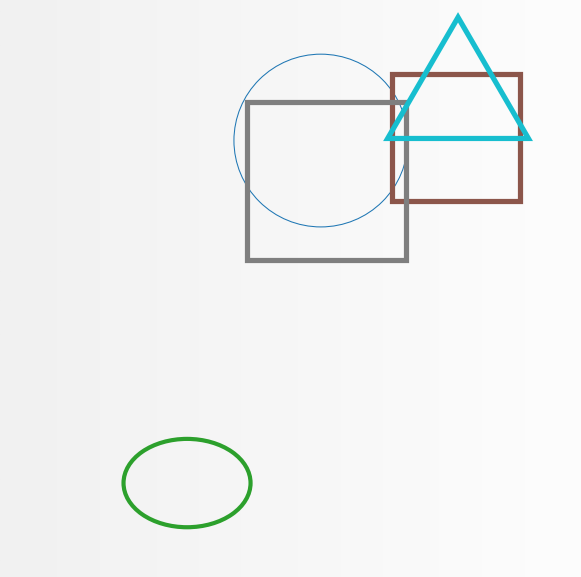[{"shape": "circle", "thickness": 0.5, "radius": 0.75, "center": [0.552, 0.756]}, {"shape": "oval", "thickness": 2, "radius": 0.55, "center": [0.322, 0.163]}, {"shape": "square", "thickness": 2.5, "radius": 0.55, "center": [0.785, 0.761]}, {"shape": "square", "thickness": 2.5, "radius": 0.68, "center": [0.562, 0.686]}, {"shape": "triangle", "thickness": 2.5, "radius": 0.7, "center": [0.788, 0.829]}]